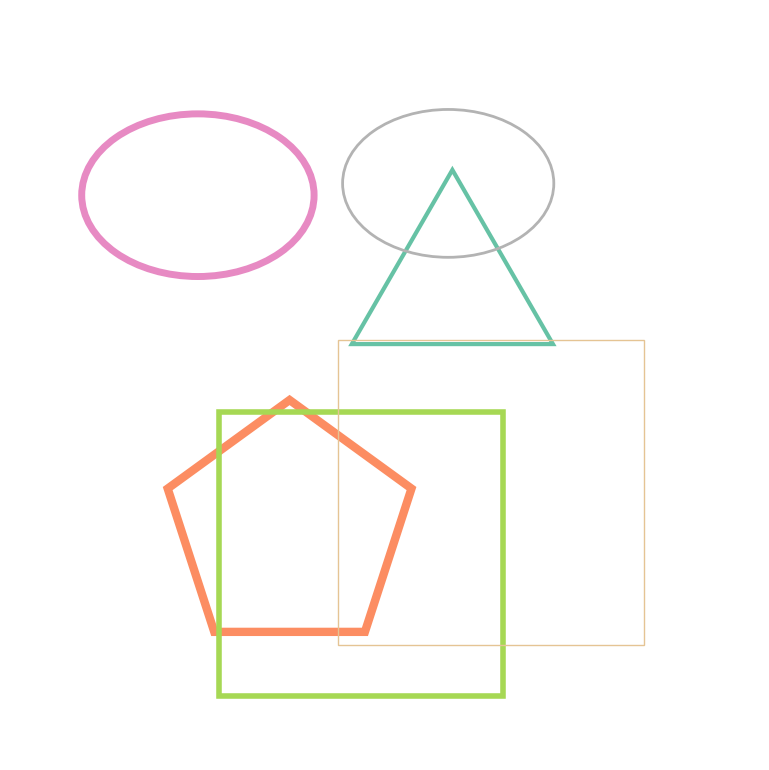[{"shape": "triangle", "thickness": 1.5, "radius": 0.75, "center": [0.588, 0.629]}, {"shape": "pentagon", "thickness": 3, "radius": 0.83, "center": [0.376, 0.314]}, {"shape": "oval", "thickness": 2.5, "radius": 0.75, "center": [0.257, 0.747]}, {"shape": "square", "thickness": 2, "radius": 0.92, "center": [0.468, 0.28]}, {"shape": "square", "thickness": 0.5, "radius": 0.99, "center": [0.638, 0.361]}, {"shape": "oval", "thickness": 1, "radius": 0.69, "center": [0.582, 0.762]}]